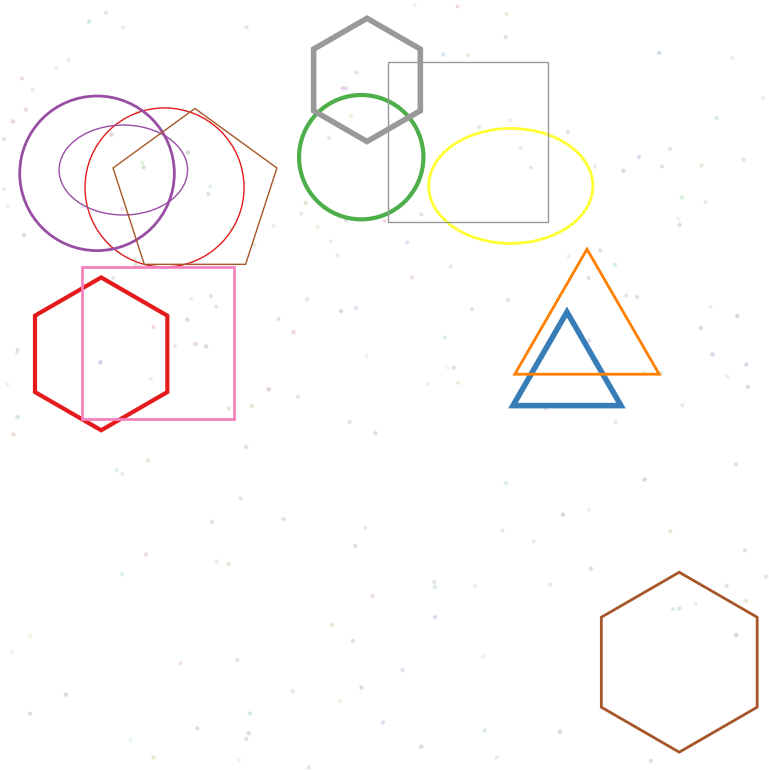[{"shape": "circle", "thickness": 0.5, "radius": 0.52, "center": [0.214, 0.757]}, {"shape": "hexagon", "thickness": 1.5, "radius": 0.5, "center": [0.131, 0.54]}, {"shape": "triangle", "thickness": 2, "radius": 0.4, "center": [0.736, 0.514]}, {"shape": "circle", "thickness": 1.5, "radius": 0.4, "center": [0.469, 0.796]}, {"shape": "oval", "thickness": 0.5, "radius": 0.42, "center": [0.16, 0.779]}, {"shape": "circle", "thickness": 1, "radius": 0.5, "center": [0.126, 0.775]}, {"shape": "triangle", "thickness": 1, "radius": 0.54, "center": [0.762, 0.568]}, {"shape": "oval", "thickness": 1, "radius": 0.53, "center": [0.663, 0.759]}, {"shape": "pentagon", "thickness": 0.5, "radius": 0.56, "center": [0.253, 0.747]}, {"shape": "hexagon", "thickness": 1, "radius": 0.58, "center": [0.882, 0.14]}, {"shape": "square", "thickness": 1, "radius": 0.49, "center": [0.205, 0.554]}, {"shape": "square", "thickness": 0.5, "radius": 0.52, "center": [0.608, 0.815]}, {"shape": "hexagon", "thickness": 2, "radius": 0.4, "center": [0.477, 0.896]}]